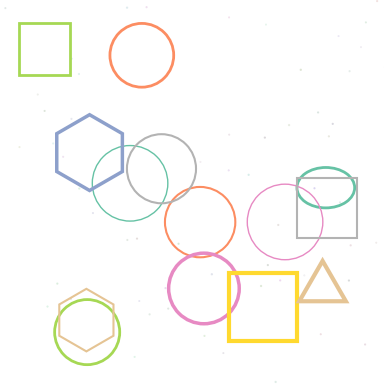[{"shape": "oval", "thickness": 2, "radius": 0.37, "center": [0.846, 0.513]}, {"shape": "circle", "thickness": 1, "radius": 0.49, "center": [0.338, 0.524]}, {"shape": "circle", "thickness": 1.5, "radius": 0.46, "center": [0.52, 0.423]}, {"shape": "circle", "thickness": 2, "radius": 0.41, "center": [0.368, 0.856]}, {"shape": "hexagon", "thickness": 2.5, "radius": 0.49, "center": [0.233, 0.604]}, {"shape": "circle", "thickness": 2.5, "radius": 0.46, "center": [0.53, 0.251]}, {"shape": "circle", "thickness": 1, "radius": 0.49, "center": [0.74, 0.424]}, {"shape": "square", "thickness": 2, "radius": 0.34, "center": [0.116, 0.874]}, {"shape": "circle", "thickness": 2, "radius": 0.42, "center": [0.226, 0.137]}, {"shape": "square", "thickness": 3, "radius": 0.44, "center": [0.683, 0.202]}, {"shape": "hexagon", "thickness": 1.5, "radius": 0.41, "center": [0.224, 0.169]}, {"shape": "triangle", "thickness": 3, "radius": 0.35, "center": [0.838, 0.252]}, {"shape": "square", "thickness": 1.5, "radius": 0.39, "center": [0.85, 0.46]}, {"shape": "circle", "thickness": 1.5, "radius": 0.45, "center": [0.419, 0.562]}]